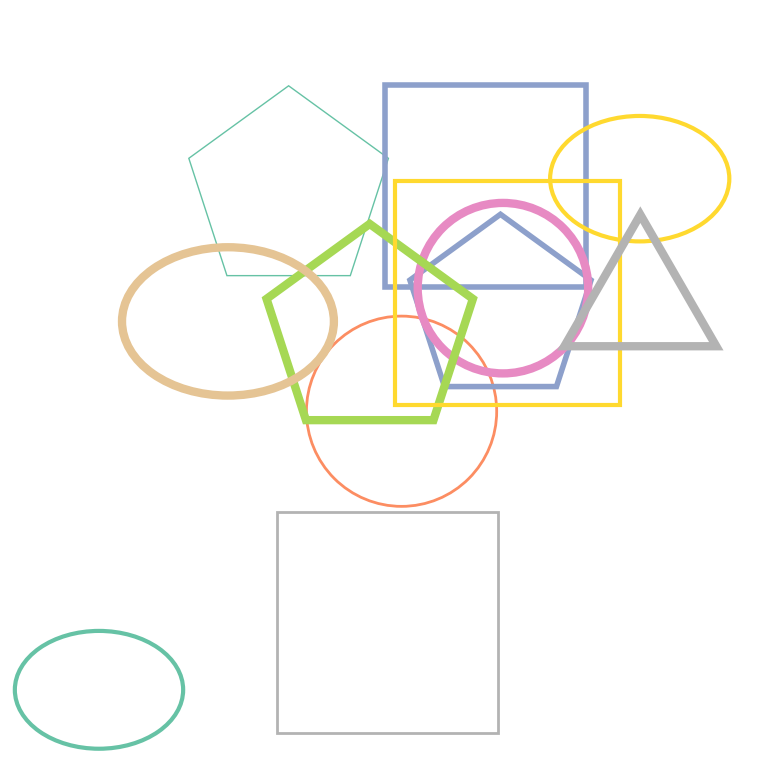[{"shape": "oval", "thickness": 1.5, "radius": 0.55, "center": [0.129, 0.104]}, {"shape": "pentagon", "thickness": 0.5, "radius": 0.68, "center": [0.375, 0.752]}, {"shape": "circle", "thickness": 1, "radius": 0.62, "center": [0.522, 0.466]}, {"shape": "square", "thickness": 2, "radius": 0.65, "center": [0.631, 0.758]}, {"shape": "pentagon", "thickness": 2, "radius": 0.62, "center": [0.65, 0.598]}, {"shape": "circle", "thickness": 3, "radius": 0.55, "center": [0.653, 0.626]}, {"shape": "pentagon", "thickness": 3, "radius": 0.7, "center": [0.48, 0.568]}, {"shape": "oval", "thickness": 1.5, "radius": 0.58, "center": [0.831, 0.768]}, {"shape": "square", "thickness": 1.5, "radius": 0.73, "center": [0.659, 0.619]}, {"shape": "oval", "thickness": 3, "radius": 0.69, "center": [0.296, 0.583]}, {"shape": "triangle", "thickness": 3, "radius": 0.57, "center": [0.832, 0.607]}, {"shape": "square", "thickness": 1, "radius": 0.72, "center": [0.504, 0.192]}]